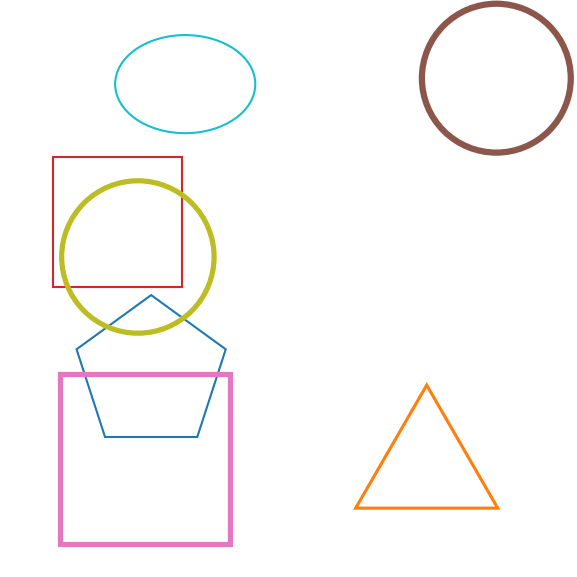[{"shape": "pentagon", "thickness": 1, "radius": 0.68, "center": [0.262, 0.352]}, {"shape": "triangle", "thickness": 1.5, "radius": 0.71, "center": [0.739, 0.19]}, {"shape": "square", "thickness": 1, "radius": 0.56, "center": [0.204, 0.615]}, {"shape": "circle", "thickness": 3, "radius": 0.64, "center": [0.859, 0.864]}, {"shape": "square", "thickness": 2.5, "radius": 0.74, "center": [0.251, 0.204]}, {"shape": "circle", "thickness": 2.5, "radius": 0.66, "center": [0.239, 0.554]}, {"shape": "oval", "thickness": 1, "radius": 0.61, "center": [0.321, 0.853]}]